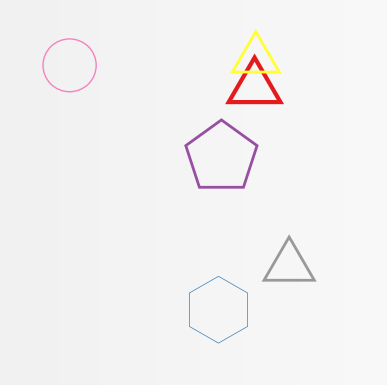[{"shape": "triangle", "thickness": 3, "radius": 0.39, "center": [0.657, 0.773]}, {"shape": "hexagon", "thickness": 0.5, "radius": 0.43, "center": [0.564, 0.196]}, {"shape": "pentagon", "thickness": 2, "radius": 0.48, "center": [0.571, 0.592]}, {"shape": "triangle", "thickness": 2, "radius": 0.35, "center": [0.66, 0.848]}, {"shape": "circle", "thickness": 1, "radius": 0.34, "center": [0.18, 0.83]}, {"shape": "triangle", "thickness": 2, "radius": 0.37, "center": [0.746, 0.31]}]